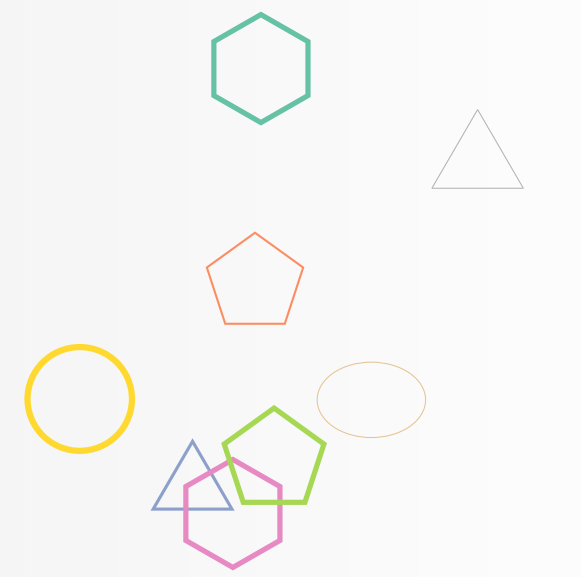[{"shape": "hexagon", "thickness": 2.5, "radius": 0.47, "center": [0.449, 0.88]}, {"shape": "pentagon", "thickness": 1, "radius": 0.44, "center": [0.439, 0.509]}, {"shape": "triangle", "thickness": 1.5, "radius": 0.39, "center": [0.331, 0.157]}, {"shape": "hexagon", "thickness": 2.5, "radius": 0.47, "center": [0.401, 0.11]}, {"shape": "pentagon", "thickness": 2.5, "radius": 0.45, "center": [0.472, 0.202]}, {"shape": "circle", "thickness": 3, "radius": 0.45, "center": [0.137, 0.308]}, {"shape": "oval", "thickness": 0.5, "radius": 0.47, "center": [0.639, 0.307]}, {"shape": "triangle", "thickness": 0.5, "radius": 0.45, "center": [0.822, 0.719]}]